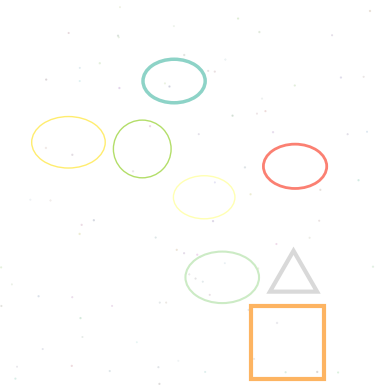[{"shape": "oval", "thickness": 2.5, "radius": 0.4, "center": [0.452, 0.79]}, {"shape": "oval", "thickness": 1, "radius": 0.4, "center": [0.53, 0.488]}, {"shape": "oval", "thickness": 2, "radius": 0.41, "center": [0.766, 0.568]}, {"shape": "square", "thickness": 3, "radius": 0.48, "center": [0.747, 0.11]}, {"shape": "circle", "thickness": 1, "radius": 0.37, "center": [0.369, 0.613]}, {"shape": "triangle", "thickness": 3, "radius": 0.35, "center": [0.762, 0.278]}, {"shape": "oval", "thickness": 1.5, "radius": 0.48, "center": [0.577, 0.28]}, {"shape": "oval", "thickness": 1, "radius": 0.48, "center": [0.178, 0.63]}]